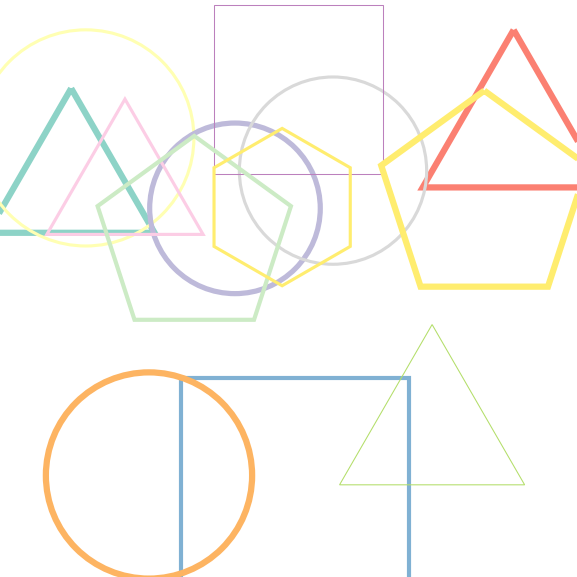[{"shape": "triangle", "thickness": 3, "radius": 0.83, "center": [0.123, 0.679]}, {"shape": "circle", "thickness": 1.5, "radius": 0.94, "center": [0.149, 0.76]}, {"shape": "circle", "thickness": 2.5, "radius": 0.74, "center": [0.407, 0.638]}, {"shape": "triangle", "thickness": 3, "radius": 0.91, "center": [0.889, 0.766]}, {"shape": "square", "thickness": 2, "radius": 0.99, "center": [0.511, 0.146]}, {"shape": "circle", "thickness": 3, "radius": 0.89, "center": [0.258, 0.176]}, {"shape": "triangle", "thickness": 0.5, "radius": 0.93, "center": [0.748, 0.252]}, {"shape": "triangle", "thickness": 1.5, "radius": 0.78, "center": [0.216, 0.671]}, {"shape": "circle", "thickness": 1.5, "radius": 0.81, "center": [0.577, 0.704]}, {"shape": "square", "thickness": 0.5, "radius": 0.73, "center": [0.516, 0.844]}, {"shape": "pentagon", "thickness": 2, "radius": 0.88, "center": [0.336, 0.588]}, {"shape": "pentagon", "thickness": 3, "radius": 0.94, "center": [0.839, 0.655]}, {"shape": "hexagon", "thickness": 1.5, "radius": 0.68, "center": [0.489, 0.641]}]